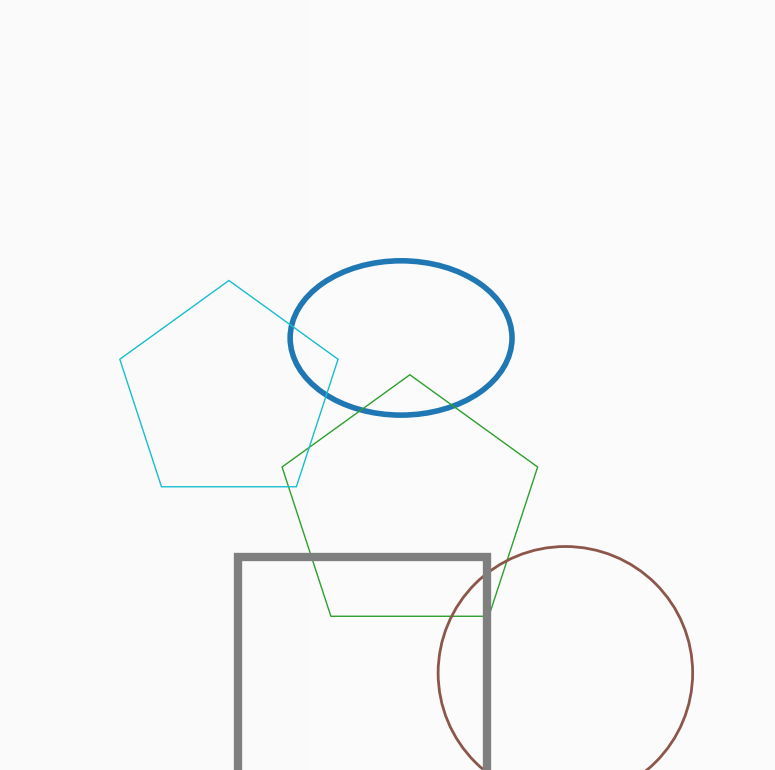[{"shape": "oval", "thickness": 2, "radius": 0.72, "center": [0.518, 0.561]}, {"shape": "pentagon", "thickness": 0.5, "radius": 0.87, "center": [0.529, 0.34]}, {"shape": "circle", "thickness": 1, "radius": 0.82, "center": [0.73, 0.126]}, {"shape": "square", "thickness": 3, "radius": 0.8, "center": [0.468, 0.115]}, {"shape": "pentagon", "thickness": 0.5, "radius": 0.74, "center": [0.295, 0.488]}]